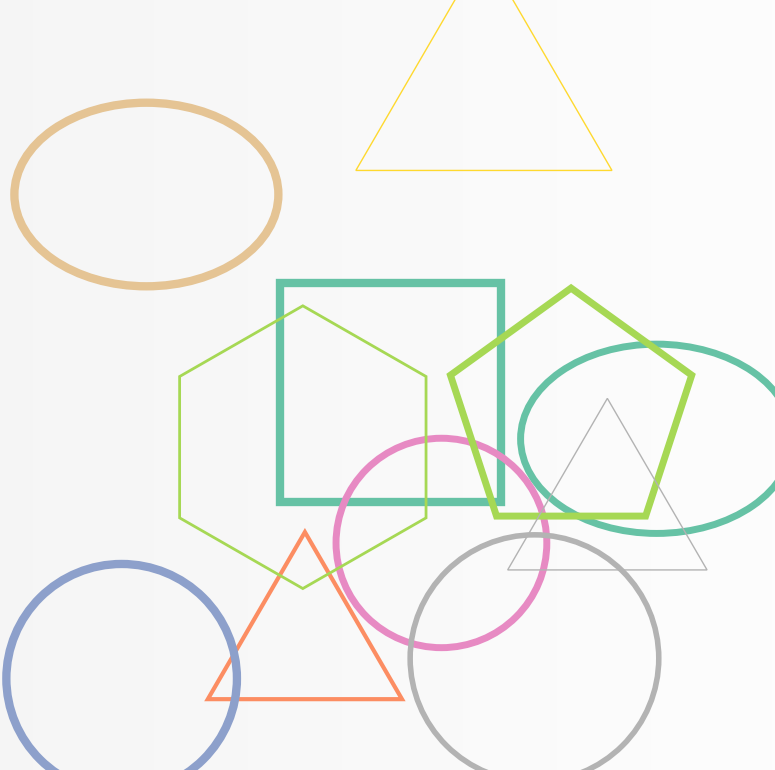[{"shape": "square", "thickness": 3, "radius": 0.71, "center": [0.504, 0.49]}, {"shape": "oval", "thickness": 2.5, "radius": 0.88, "center": [0.847, 0.43]}, {"shape": "triangle", "thickness": 1.5, "radius": 0.72, "center": [0.393, 0.164]}, {"shape": "circle", "thickness": 3, "radius": 0.74, "center": [0.157, 0.119]}, {"shape": "circle", "thickness": 2.5, "radius": 0.68, "center": [0.57, 0.295]}, {"shape": "pentagon", "thickness": 2.5, "radius": 0.82, "center": [0.737, 0.462]}, {"shape": "hexagon", "thickness": 1, "radius": 0.92, "center": [0.391, 0.419]}, {"shape": "triangle", "thickness": 0.5, "radius": 0.95, "center": [0.624, 0.874]}, {"shape": "oval", "thickness": 3, "radius": 0.85, "center": [0.189, 0.747]}, {"shape": "triangle", "thickness": 0.5, "radius": 0.74, "center": [0.784, 0.334]}, {"shape": "circle", "thickness": 2, "radius": 0.8, "center": [0.69, 0.145]}]